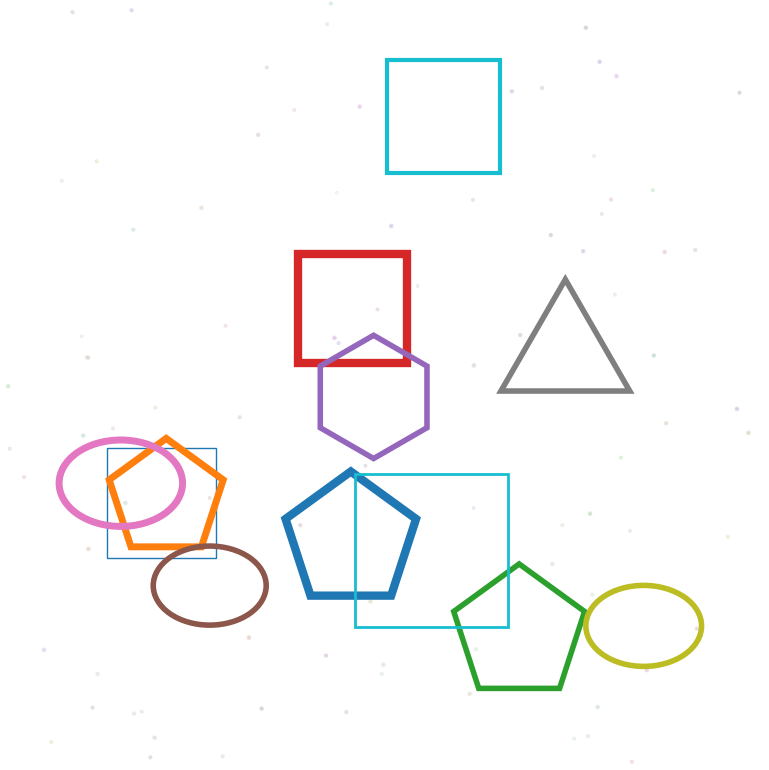[{"shape": "square", "thickness": 0.5, "radius": 0.35, "center": [0.21, 0.347]}, {"shape": "pentagon", "thickness": 3, "radius": 0.45, "center": [0.456, 0.299]}, {"shape": "pentagon", "thickness": 2.5, "radius": 0.39, "center": [0.216, 0.353]}, {"shape": "pentagon", "thickness": 2, "radius": 0.45, "center": [0.674, 0.178]}, {"shape": "square", "thickness": 3, "radius": 0.36, "center": [0.458, 0.599]}, {"shape": "hexagon", "thickness": 2, "radius": 0.4, "center": [0.485, 0.485]}, {"shape": "oval", "thickness": 2, "radius": 0.37, "center": [0.272, 0.239]}, {"shape": "oval", "thickness": 2.5, "radius": 0.4, "center": [0.157, 0.372]}, {"shape": "triangle", "thickness": 2, "radius": 0.48, "center": [0.734, 0.54]}, {"shape": "oval", "thickness": 2, "radius": 0.38, "center": [0.836, 0.187]}, {"shape": "square", "thickness": 1, "radius": 0.5, "center": [0.56, 0.285]}, {"shape": "square", "thickness": 1.5, "radius": 0.37, "center": [0.576, 0.849]}]